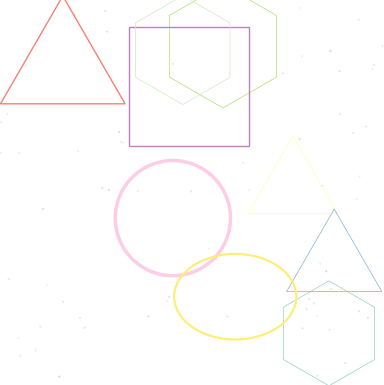[{"shape": "hexagon", "thickness": 0.5, "radius": 0.68, "center": [0.854, 0.134]}, {"shape": "triangle", "thickness": 0.5, "radius": 0.67, "center": [0.761, 0.512]}, {"shape": "triangle", "thickness": 1, "radius": 0.93, "center": [0.163, 0.824]}, {"shape": "triangle", "thickness": 0.5, "radius": 0.71, "center": [0.868, 0.314]}, {"shape": "hexagon", "thickness": 0.5, "radius": 0.8, "center": [0.579, 0.88]}, {"shape": "circle", "thickness": 2.5, "radius": 0.75, "center": [0.449, 0.433]}, {"shape": "square", "thickness": 1, "radius": 0.78, "center": [0.491, 0.775]}, {"shape": "hexagon", "thickness": 0.5, "radius": 0.71, "center": [0.475, 0.87]}, {"shape": "oval", "thickness": 1.5, "radius": 0.79, "center": [0.611, 0.229]}]